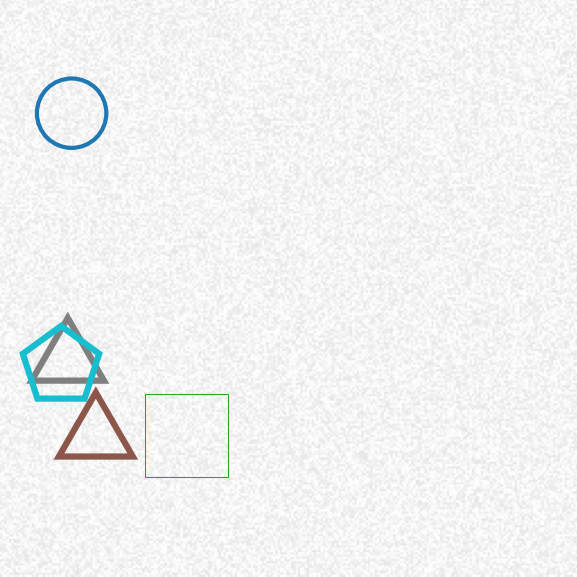[{"shape": "circle", "thickness": 2, "radius": 0.3, "center": [0.124, 0.803]}, {"shape": "square", "thickness": 0.5, "radius": 0.36, "center": [0.323, 0.245]}, {"shape": "triangle", "thickness": 3, "radius": 0.37, "center": [0.166, 0.246]}, {"shape": "triangle", "thickness": 3, "radius": 0.36, "center": [0.117, 0.376]}, {"shape": "pentagon", "thickness": 3, "radius": 0.35, "center": [0.106, 0.365]}]